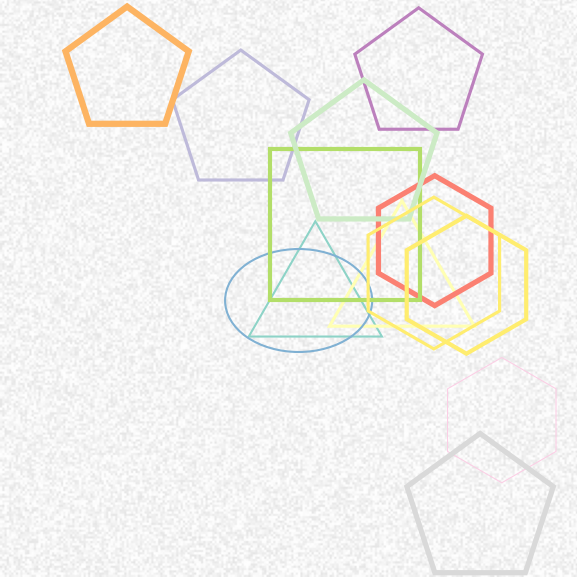[{"shape": "triangle", "thickness": 1, "radius": 0.67, "center": [0.546, 0.483]}, {"shape": "triangle", "thickness": 1.5, "radius": 0.72, "center": [0.696, 0.507]}, {"shape": "pentagon", "thickness": 1.5, "radius": 0.62, "center": [0.417, 0.788]}, {"shape": "hexagon", "thickness": 2.5, "radius": 0.56, "center": [0.753, 0.582]}, {"shape": "oval", "thickness": 1, "radius": 0.64, "center": [0.517, 0.479]}, {"shape": "pentagon", "thickness": 3, "radius": 0.56, "center": [0.22, 0.876]}, {"shape": "square", "thickness": 2, "radius": 0.65, "center": [0.597, 0.611]}, {"shape": "hexagon", "thickness": 0.5, "radius": 0.54, "center": [0.869, 0.272]}, {"shape": "pentagon", "thickness": 2.5, "radius": 0.67, "center": [0.831, 0.115]}, {"shape": "pentagon", "thickness": 1.5, "radius": 0.58, "center": [0.725, 0.869]}, {"shape": "pentagon", "thickness": 2.5, "radius": 0.67, "center": [0.63, 0.728]}, {"shape": "hexagon", "thickness": 1.5, "radius": 0.66, "center": [0.751, 0.526]}, {"shape": "hexagon", "thickness": 2, "radius": 0.6, "center": [0.808, 0.506]}]